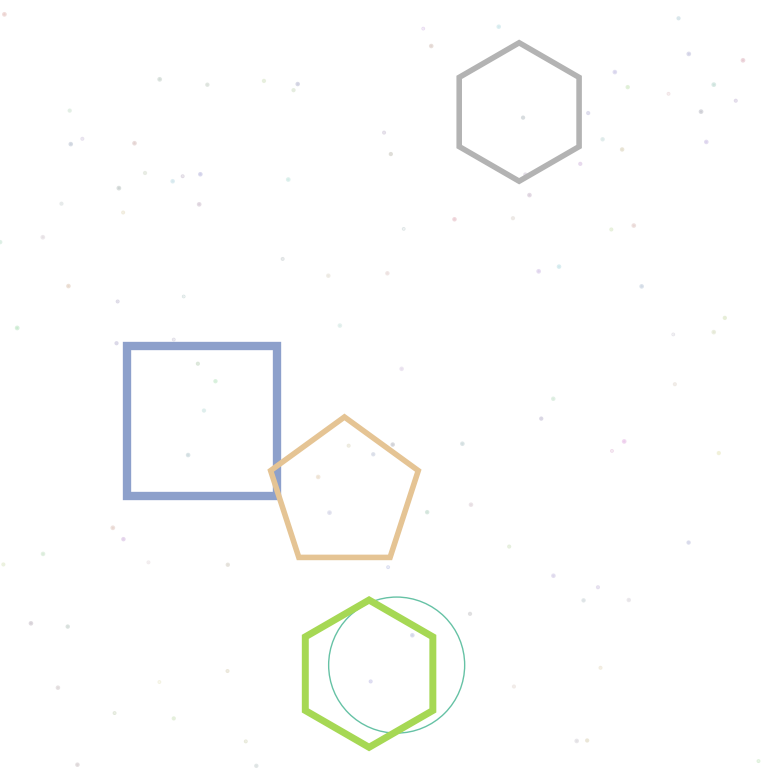[{"shape": "circle", "thickness": 0.5, "radius": 0.44, "center": [0.515, 0.136]}, {"shape": "square", "thickness": 3, "radius": 0.48, "center": [0.262, 0.453]}, {"shape": "hexagon", "thickness": 2.5, "radius": 0.48, "center": [0.479, 0.125]}, {"shape": "pentagon", "thickness": 2, "radius": 0.5, "center": [0.447, 0.358]}, {"shape": "hexagon", "thickness": 2, "radius": 0.45, "center": [0.674, 0.855]}]